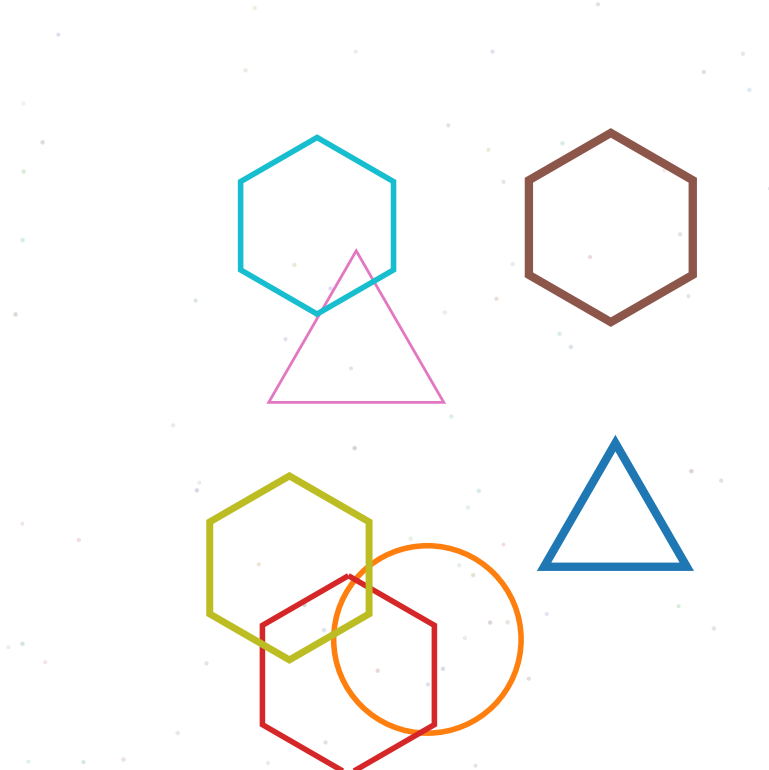[{"shape": "triangle", "thickness": 3, "radius": 0.54, "center": [0.799, 0.317]}, {"shape": "circle", "thickness": 2, "radius": 0.61, "center": [0.555, 0.17]}, {"shape": "hexagon", "thickness": 2, "radius": 0.64, "center": [0.452, 0.123]}, {"shape": "hexagon", "thickness": 3, "radius": 0.61, "center": [0.793, 0.705]}, {"shape": "triangle", "thickness": 1, "radius": 0.66, "center": [0.463, 0.543]}, {"shape": "hexagon", "thickness": 2.5, "radius": 0.6, "center": [0.376, 0.262]}, {"shape": "hexagon", "thickness": 2, "radius": 0.57, "center": [0.412, 0.707]}]